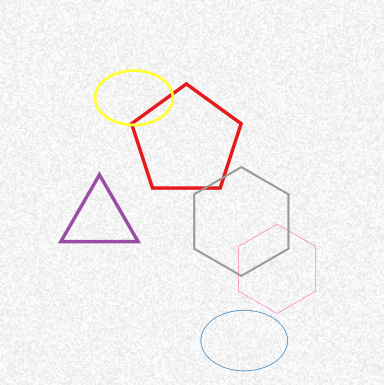[{"shape": "pentagon", "thickness": 2.5, "radius": 0.75, "center": [0.484, 0.632]}, {"shape": "oval", "thickness": 0.5, "radius": 0.56, "center": [0.634, 0.115]}, {"shape": "triangle", "thickness": 2.5, "radius": 0.58, "center": [0.258, 0.43]}, {"shape": "oval", "thickness": 2, "radius": 0.5, "center": [0.348, 0.746]}, {"shape": "hexagon", "thickness": 0.5, "radius": 0.58, "center": [0.72, 0.302]}, {"shape": "hexagon", "thickness": 1.5, "radius": 0.71, "center": [0.627, 0.425]}]